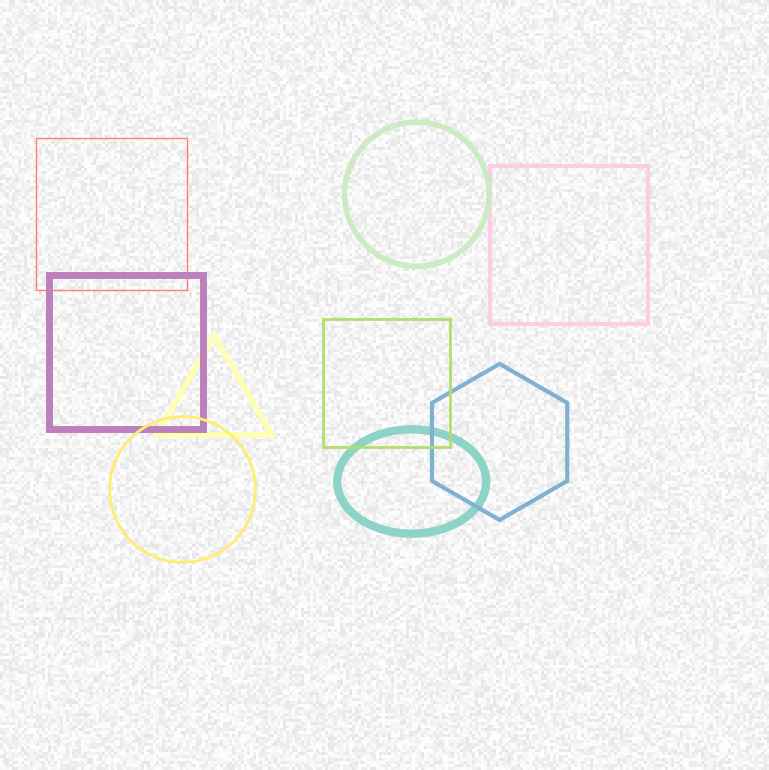[{"shape": "oval", "thickness": 3, "radius": 0.48, "center": [0.535, 0.375]}, {"shape": "triangle", "thickness": 2, "radius": 0.43, "center": [0.278, 0.478]}, {"shape": "square", "thickness": 0.5, "radius": 0.49, "center": [0.144, 0.722]}, {"shape": "hexagon", "thickness": 1.5, "radius": 0.51, "center": [0.649, 0.426]}, {"shape": "square", "thickness": 1, "radius": 0.41, "center": [0.502, 0.503]}, {"shape": "square", "thickness": 1.5, "radius": 0.51, "center": [0.739, 0.682]}, {"shape": "square", "thickness": 2.5, "radius": 0.5, "center": [0.163, 0.543]}, {"shape": "circle", "thickness": 2, "radius": 0.47, "center": [0.541, 0.748]}, {"shape": "circle", "thickness": 1, "radius": 0.47, "center": [0.237, 0.364]}]